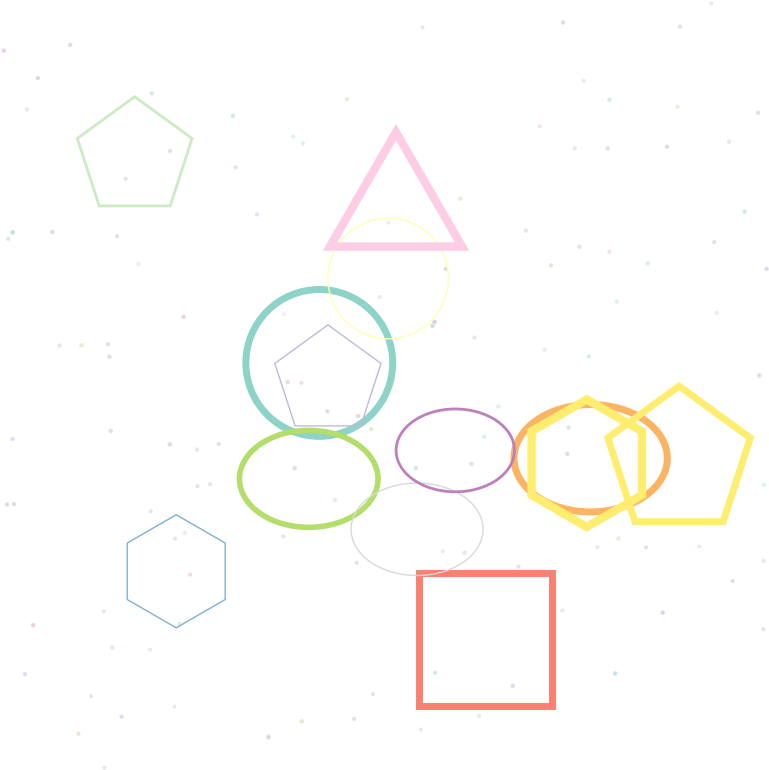[{"shape": "circle", "thickness": 2.5, "radius": 0.48, "center": [0.415, 0.529]}, {"shape": "circle", "thickness": 0.5, "radius": 0.39, "center": [0.504, 0.638]}, {"shape": "pentagon", "thickness": 0.5, "radius": 0.36, "center": [0.426, 0.506]}, {"shape": "square", "thickness": 2.5, "radius": 0.43, "center": [0.63, 0.17]}, {"shape": "hexagon", "thickness": 0.5, "radius": 0.37, "center": [0.229, 0.258]}, {"shape": "oval", "thickness": 2.5, "radius": 0.5, "center": [0.767, 0.405]}, {"shape": "oval", "thickness": 2, "radius": 0.45, "center": [0.401, 0.378]}, {"shape": "triangle", "thickness": 3, "radius": 0.5, "center": [0.514, 0.729]}, {"shape": "oval", "thickness": 0.5, "radius": 0.43, "center": [0.542, 0.313]}, {"shape": "oval", "thickness": 1, "radius": 0.38, "center": [0.591, 0.415]}, {"shape": "pentagon", "thickness": 1, "radius": 0.39, "center": [0.175, 0.796]}, {"shape": "hexagon", "thickness": 3, "radius": 0.41, "center": [0.762, 0.398]}, {"shape": "pentagon", "thickness": 2.5, "radius": 0.49, "center": [0.882, 0.401]}]